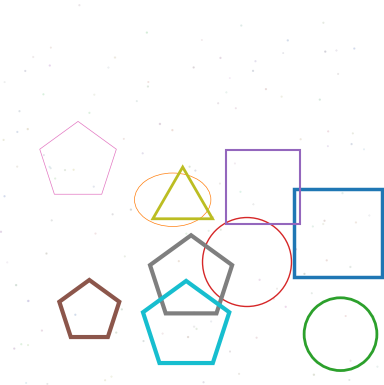[{"shape": "square", "thickness": 2.5, "radius": 0.57, "center": [0.879, 0.395]}, {"shape": "oval", "thickness": 0.5, "radius": 0.5, "center": [0.449, 0.481]}, {"shape": "circle", "thickness": 2, "radius": 0.47, "center": [0.884, 0.132]}, {"shape": "circle", "thickness": 1, "radius": 0.58, "center": [0.642, 0.319]}, {"shape": "square", "thickness": 1.5, "radius": 0.48, "center": [0.682, 0.514]}, {"shape": "pentagon", "thickness": 3, "radius": 0.41, "center": [0.232, 0.191]}, {"shape": "pentagon", "thickness": 0.5, "radius": 0.52, "center": [0.203, 0.58]}, {"shape": "pentagon", "thickness": 3, "radius": 0.56, "center": [0.496, 0.277]}, {"shape": "triangle", "thickness": 2, "radius": 0.45, "center": [0.475, 0.477]}, {"shape": "pentagon", "thickness": 3, "radius": 0.59, "center": [0.483, 0.152]}]